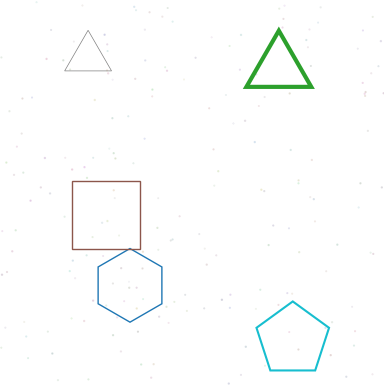[{"shape": "hexagon", "thickness": 1, "radius": 0.48, "center": [0.338, 0.259]}, {"shape": "triangle", "thickness": 3, "radius": 0.49, "center": [0.724, 0.823]}, {"shape": "square", "thickness": 1, "radius": 0.44, "center": [0.275, 0.442]}, {"shape": "triangle", "thickness": 0.5, "radius": 0.35, "center": [0.229, 0.851]}, {"shape": "pentagon", "thickness": 1.5, "radius": 0.5, "center": [0.76, 0.118]}]